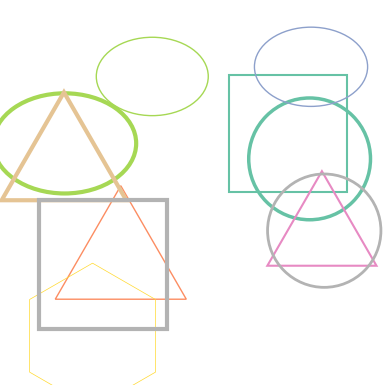[{"shape": "circle", "thickness": 2.5, "radius": 0.79, "center": [0.804, 0.587]}, {"shape": "square", "thickness": 1.5, "radius": 0.76, "center": [0.748, 0.653]}, {"shape": "triangle", "thickness": 1, "radius": 0.98, "center": [0.314, 0.321]}, {"shape": "oval", "thickness": 1, "radius": 0.73, "center": [0.808, 0.827]}, {"shape": "triangle", "thickness": 1.5, "radius": 0.82, "center": [0.836, 0.392]}, {"shape": "oval", "thickness": 1, "radius": 0.73, "center": [0.396, 0.801]}, {"shape": "oval", "thickness": 3, "radius": 0.93, "center": [0.168, 0.628]}, {"shape": "hexagon", "thickness": 0.5, "radius": 0.94, "center": [0.24, 0.128]}, {"shape": "triangle", "thickness": 3, "radius": 0.93, "center": [0.166, 0.573]}, {"shape": "square", "thickness": 3, "radius": 0.84, "center": [0.268, 0.314]}, {"shape": "circle", "thickness": 2, "radius": 0.74, "center": [0.842, 0.401]}]